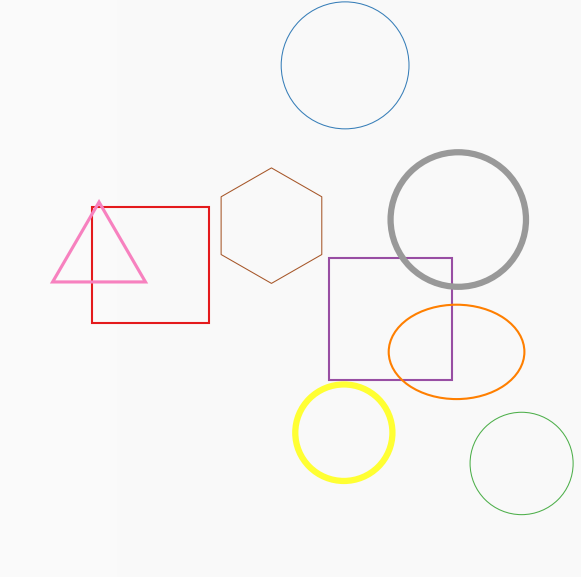[{"shape": "square", "thickness": 1, "radius": 0.5, "center": [0.259, 0.54]}, {"shape": "circle", "thickness": 0.5, "radius": 0.55, "center": [0.594, 0.886]}, {"shape": "circle", "thickness": 0.5, "radius": 0.44, "center": [0.897, 0.197]}, {"shape": "square", "thickness": 1, "radius": 0.53, "center": [0.672, 0.447]}, {"shape": "oval", "thickness": 1, "radius": 0.58, "center": [0.785, 0.39]}, {"shape": "circle", "thickness": 3, "radius": 0.42, "center": [0.592, 0.25]}, {"shape": "hexagon", "thickness": 0.5, "radius": 0.5, "center": [0.467, 0.608]}, {"shape": "triangle", "thickness": 1.5, "radius": 0.46, "center": [0.17, 0.557]}, {"shape": "circle", "thickness": 3, "radius": 0.58, "center": [0.788, 0.619]}]